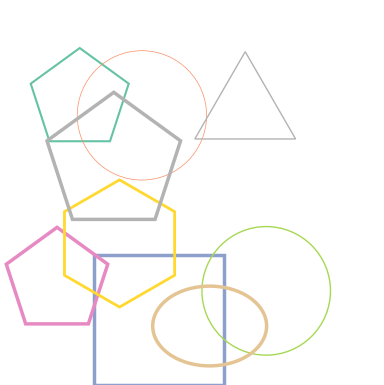[{"shape": "pentagon", "thickness": 1.5, "radius": 0.67, "center": [0.207, 0.741]}, {"shape": "circle", "thickness": 0.5, "radius": 0.84, "center": [0.369, 0.7]}, {"shape": "square", "thickness": 2.5, "radius": 0.84, "center": [0.412, 0.168]}, {"shape": "pentagon", "thickness": 2.5, "radius": 0.69, "center": [0.148, 0.271]}, {"shape": "circle", "thickness": 1, "radius": 0.83, "center": [0.691, 0.245]}, {"shape": "hexagon", "thickness": 2, "radius": 0.83, "center": [0.311, 0.368]}, {"shape": "oval", "thickness": 2.5, "radius": 0.74, "center": [0.545, 0.153]}, {"shape": "triangle", "thickness": 1, "radius": 0.76, "center": [0.637, 0.715]}, {"shape": "pentagon", "thickness": 2.5, "radius": 0.91, "center": [0.295, 0.578]}]